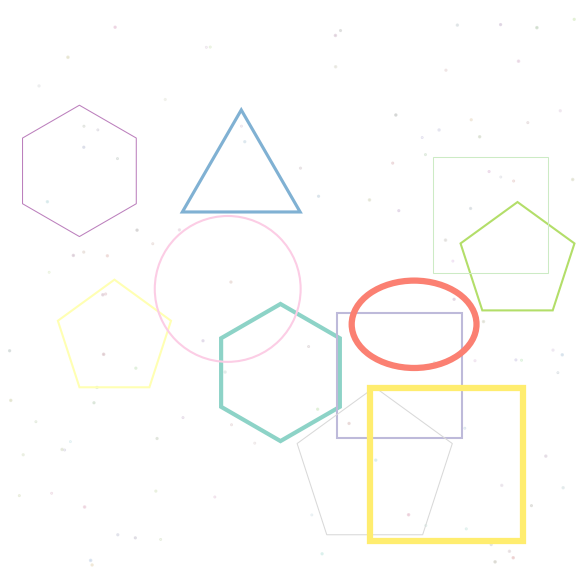[{"shape": "hexagon", "thickness": 2, "radius": 0.59, "center": [0.486, 0.354]}, {"shape": "pentagon", "thickness": 1, "radius": 0.52, "center": [0.198, 0.412]}, {"shape": "square", "thickness": 1, "radius": 0.54, "center": [0.691, 0.35]}, {"shape": "oval", "thickness": 3, "radius": 0.54, "center": [0.717, 0.438]}, {"shape": "triangle", "thickness": 1.5, "radius": 0.59, "center": [0.418, 0.691]}, {"shape": "pentagon", "thickness": 1, "radius": 0.52, "center": [0.896, 0.546]}, {"shape": "circle", "thickness": 1, "radius": 0.63, "center": [0.394, 0.499]}, {"shape": "pentagon", "thickness": 0.5, "radius": 0.71, "center": [0.649, 0.187]}, {"shape": "hexagon", "thickness": 0.5, "radius": 0.57, "center": [0.137, 0.703]}, {"shape": "square", "thickness": 0.5, "radius": 0.5, "center": [0.85, 0.627]}, {"shape": "square", "thickness": 3, "radius": 0.66, "center": [0.774, 0.195]}]